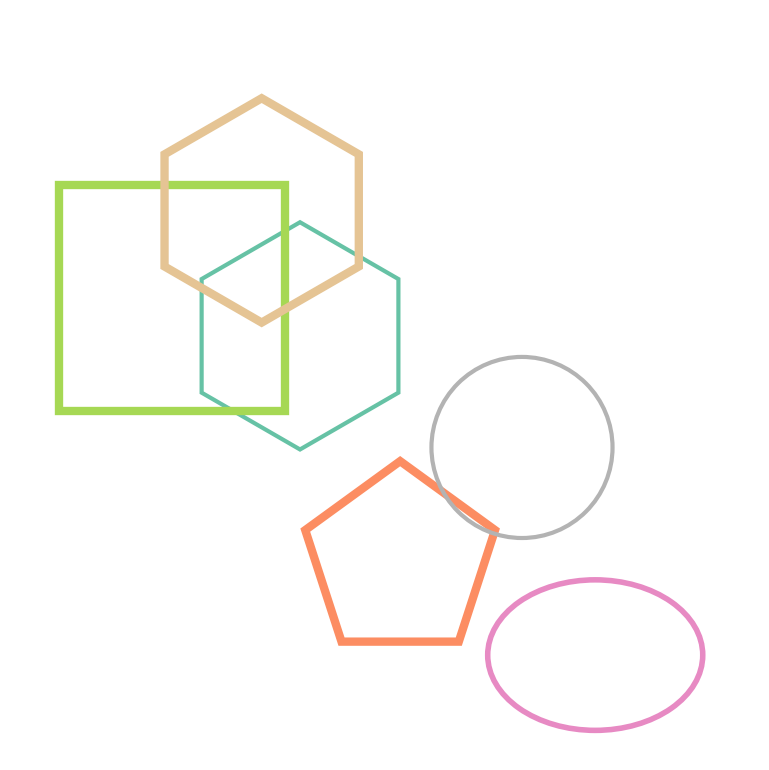[{"shape": "hexagon", "thickness": 1.5, "radius": 0.74, "center": [0.39, 0.564]}, {"shape": "pentagon", "thickness": 3, "radius": 0.65, "center": [0.52, 0.272]}, {"shape": "oval", "thickness": 2, "radius": 0.7, "center": [0.773, 0.149]}, {"shape": "square", "thickness": 3, "radius": 0.73, "center": [0.223, 0.613]}, {"shape": "hexagon", "thickness": 3, "radius": 0.73, "center": [0.34, 0.727]}, {"shape": "circle", "thickness": 1.5, "radius": 0.59, "center": [0.678, 0.419]}]